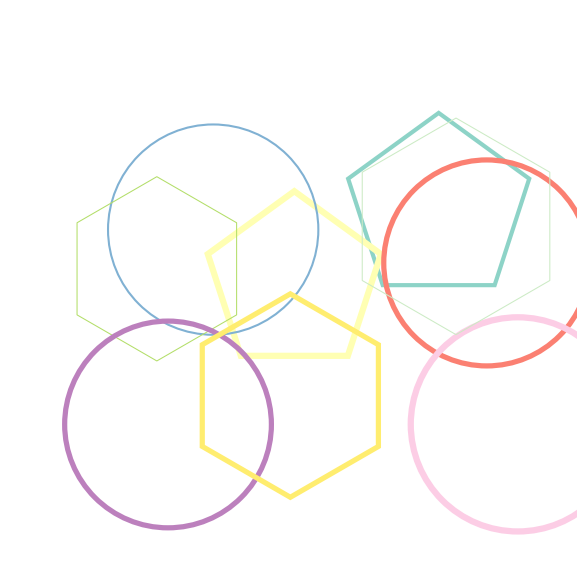[{"shape": "pentagon", "thickness": 2, "radius": 0.82, "center": [0.76, 0.639]}, {"shape": "pentagon", "thickness": 3, "radius": 0.79, "center": [0.51, 0.51]}, {"shape": "circle", "thickness": 2.5, "radius": 0.89, "center": [0.843, 0.544]}, {"shape": "circle", "thickness": 1, "radius": 0.91, "center": [0.369, 0.602]}, {"shape": "hexagon", "thickness": 0.5, "radius": 0.8, "center": [0.272, 0.534]}, {"shape": "circle", "thickness": 3, "radius": 0.93, "center": [0.897, 0.264]}, {"shape": "circle", "thickness": 2.5, "radius": 0.89, "center": [0.291, 0.264]}, {"shape": "hexagon", "thickness": 0.5, "radius": 0.94, "center": [0.79, 0.607]}, {"shape": "hexagon", "thickness": 2.5, "radius": 0.88, "center": [0.503, 0.314]}]